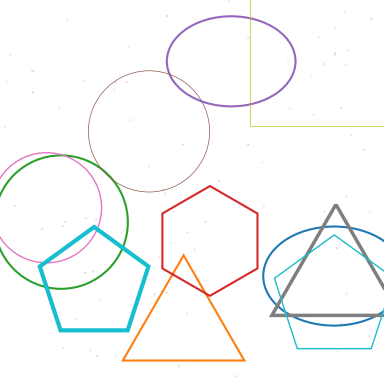[{"shape": "oval", "thickness": 1.5, "radius": 0.92, "center": [0.867, 0.283]}, {"shape": "triangle", "thickness": 1.5, "radius": 0.91, "center": [0.477, 0.155]}, {"shape": "circle", "thickness": 1.5, "radius": 0.87, "center": [0.159, 0.423]}, {"shape": "hexagon", "thickness": 1.5, "radius": 0.71, "center": [0.545, 0.374]}, {"shape": "oval", "thickness": 1.5, "radius": 0.84, "center": [0.6, 0.841]}, {"shape": "circle", "thickness": 0.5, "radius": 0.79, "center": [0.387, 0.659]}, {"shape": "circle", "thickness": 1, "radius": 0.71, "center": [0.121, 0.46]}, {"shape": "triangle", "thickness": 2.5, "radius": 0.96, "center": [0.872, 0.277]}, {"shape": "square", "thickness": 0.5, "radius": 0.89, "center": [0.827, 0.85]}, {"shape": "pentagon", "thickness": 3, "radius": 0.74, "center": [0.244, 0.262]}, {"shape": "pentagon", "thickness": 1, "radius": 0.82, "center": [0.868, 0.227]}]